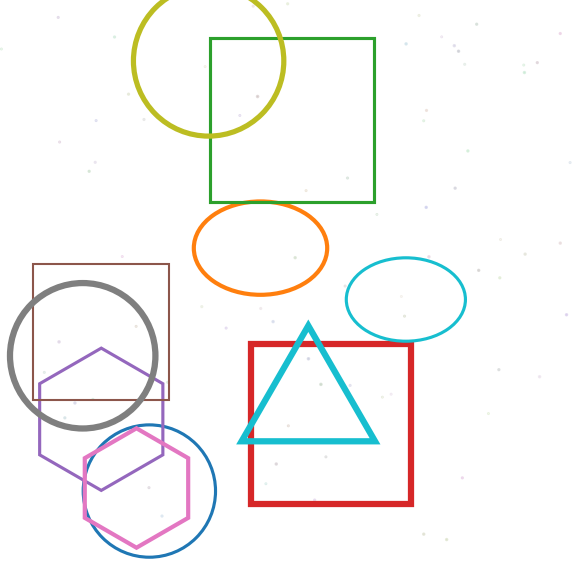[{"shape": "circle", "thickness": 1.5, "radius": 0.57, "center": [0.259, 0.149]}, {"shape": "oval", "thickness": 2, "radius": 0.58, "center": [0.451, 0.569]}, {"shape": "square", "thickness": 1.5, "radius": 0.71, "center": [0.506, 0.792]}, {"shape": "square", "thickness": 3, "radius": 0.69, "center": [0.573, 0.265]}, {"shape": "hexagon", "thickness": 1.5, "radius": 0.62, "center": [0.175, 0.273]}, {"shape": "square", "thickness": 1, "radius": 0.59, "center": [0.175, 0.424]}, {"shape": "hexagon", "thickness": 2, "radius": 0.52, "center": [0.236, 0.154]}, {"shape": "circle", "thickness": 3, "radius": 0.63, "center": [0.143, 0.383]}, {"shape": "circle", "thickness": 2.5, "radius": 0.65, "center": [0.361, 0.894]}, {"shape": "oval", "thickness": 1.5, "radius": 0.52, "center": [0.703, 0.481]}, {"shape": "triangle", "thickness": 3, "radius": 0.67, "center": [0.534, 0.302]}]